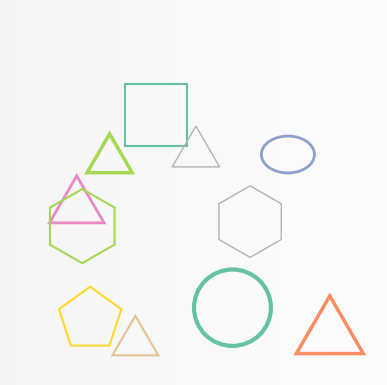[{"shape": "circle", "thickness": 3, "radius": 0.5, "center": [0.6, 0.201]}, {"shape": "square", "thickness": 1.5, "radius": 0.4, "center": [0.403, 0.701]}, {"shape": "triangle", "thickness": 2.5, "radius": 0.5, "center": [0.851, 0.131]}, {"shape": "oval", "thickness": 2, "radius": 0.34, "center": [0.743, 0.599]}, {"shape": "triangle", "thickness": 2, "radius": 0.41, "center": [0.198, 0.462]}, {"shape": "triangle", "thickness": 2.5, "radius": 0.34, "center": [0.283, 0.585]}, {"shape": "hexagon", "thickness": 1.5, "radius": 0.48, "center": [0.212, 0.413]}, {"shape": "pentagon", "thickness": 1.5, "radius": 0.42, "center": [0.233, 0.171]}, {"shape": "triangle", "thickness": 1.5, "radius": 0.34, "center": [0.349, 0.111]}, {"shape": "hexagon", "thickness": 1, "radius": 0.46, "center": [0.645, 0.424]}, {"shape": "triangle", "thickness": 1, "radius": 0.35, "center": [0.506, 0.602]}]